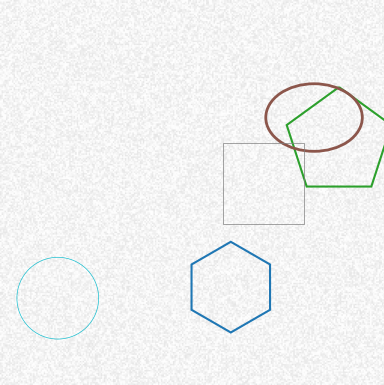[{"shape": "hexagon", "thickness": 1.5, "radius": 0.59, "center": [0.599, 0.254]}, {"shape": "pentagon", "thickness": 1.5, "radius": 0.71, "center": [0.881, 0.631]}, {"shape": "oval", "thickness": 2, "radius": 0.63, "center": [0.816, 0.695]}, {"shape": "square", "thickness": 0.5, "radius": 0.53, "center": [0.685, 0.523]}, {"shape": "circle", "thickness": 0.5, "radius": 0.53, "center": [0.15, 0.225]}]